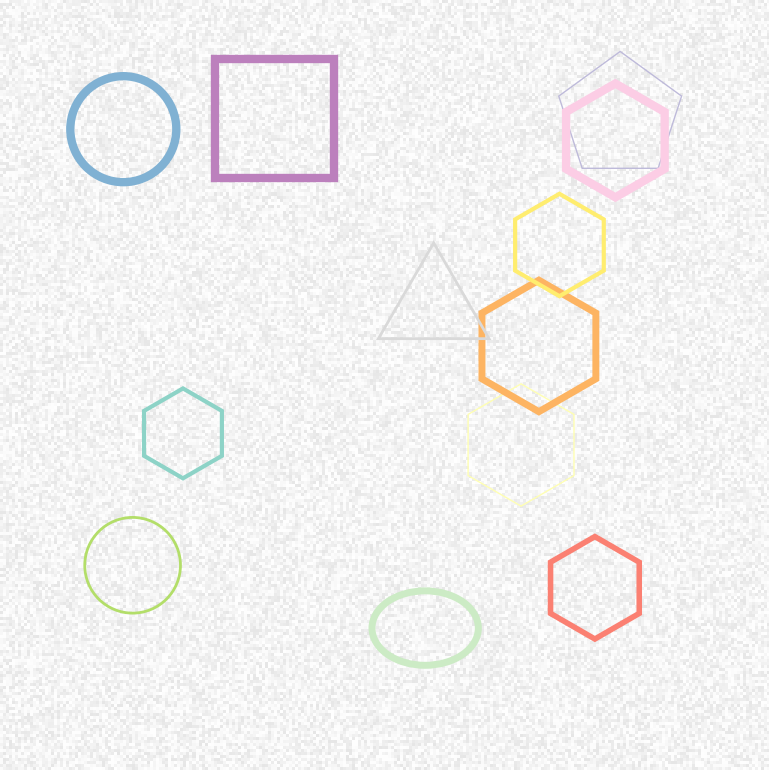[{"shape": "hexagon", "thickness": 1.5, "radius": 0.29, "center": [0.238, 0.437]}, {"shape": "hexagon", "thickness": 0.5, "radius": 0.4, "center": [0.677, 0.422]}, {"shape": "pentagon", "thickness": 0.5, "radius": 0.42, "center": [0.805, 0.849]}, {"shape": "hexagon", "thickness": 2, "radius": 0.33, "center": [0.773, 0.237]}, {"shape": "circle", "thickness": 3, "radius": 0.34, "center": [0.16, 0.832]}, {"shape": "hexagon", "thickness": 2.5, "radius": 0.43, "center": [0.7, 0.551]}, {"shape": "circle", "thickness": 1, "radius": 0.31, "center": [0.172, 0.266]}, {"shape": "hexagon", "thickness": 3, "radius": 0.37, "center": [0.799, 0.818]}, {"shape": "triangle", "thickness": 1, "radius": 0.41, "center": [0.563, 0.602]}, {"shape": "square", "thickness": 3, "radius": 0.39, "center": [0.357, 0.846]}, {"shape": "oval", "thickness": 2.5, "radius": 0.35, "center": [0.552, 0.184]}, {"shape": "hexagon", "thickness": 1.5, "radius": 0.33, "center": [0.727, 0.682]}]